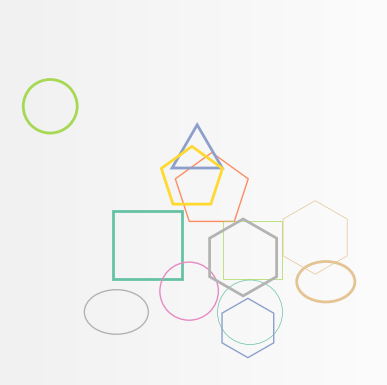[{"shape": "square", "thickness": 2, "radius": 0.44, "center": [0.38, 0.364]}, {"shape": "circle", "thickness": 0.5, "radius": 0.42, "center": [0.645, 0.189]}, {"shape": "pentagon", "thickness": 1, "radius": 0.49, "center": [0.547, 0.505]}, {"shape": "triangle", "thickness": 2, "radius": 0.37, "center": [0.509, 0.601]}, {"shape": "hexagon", "thickness": 1, "radius": 0.39, "center": [0.64, 0.148]}, {"shape": "circle", "thickness": 1, "radius": 0.38, "center": [0.488, 0.244]}, {"shape": "square", "thickness": 0.5, "radius": 0.38, "center": [0.652, 0.351]}, {"shape": "circle", "thickness": 2, "radius": 0.35, "center": [0.13, 0.724]}, {"shape": "pentagon", "thickness": 2, "radius": 0.41, "center": [0.495, 0.537]}, {"shape": "oval", "thickness": 2, "radius": 0.38, "center": [0.841, 0.268]}, {"shape": "hexagon", "thickness": 0.5, "radius": 0.48, "center": [0.813, 0.383]}, {"shape": "hexagon", "thickness": 2, "radius": 0.5, "center": [0.627, 0.331]}, {"shape": "oval", "thickness": 1, "radius": 0.41, "center": [0.3, 0.19]}]